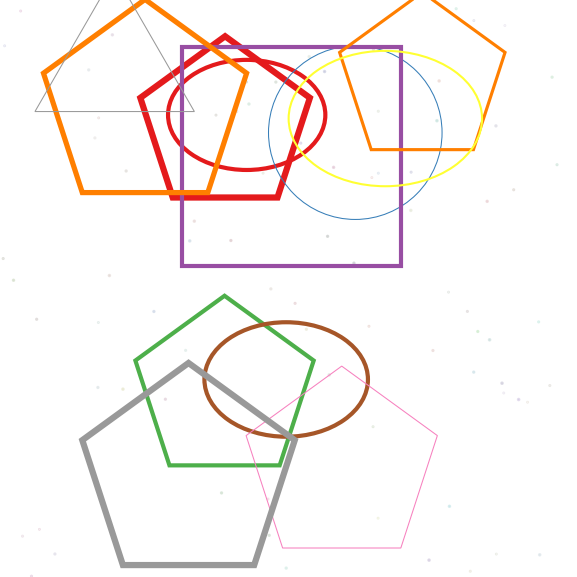[{"shape": "pentagon", "thickness": 3, "radius": 0.77, "center": [0.39, 0.782]}, {"shape": "oval", "thickness": 2, "radius": 0.68, "center": [0.427, 0.8]}, {"shape": "circle", "thickness": 0.5, "radius": 0.75, "center": [0.615, 0.769]}, {"shape": "pentagon", "thickness": 2, "radius": 0.81, "center": [0.389, 0.325]}, {"shape": "square", "thickness": 2, "radius": 0.95, "center": [0.505, 0.729]}, {"shape": "pentagon", "thickness": 2.5, "radius": 0.92, "center": [0.251, 0.815]}, {"shape": "pentagon", "thickness": 1.5, "radius": 0.75, "center": [0.731, 0.862]}, {"shape": "oval", "thickness": 1, "radius": 0.84, "center": [0.667, 0.794]}, {"shape": "oval", "thickness": 2, "radius": 0.71, "center": [0.496, 0.342]}, {"shape": "pentagon", "thickness": 0.5, "radius": 0.87, "center": [0.592, 0.191]}, {"shape": "pentagon", "thickness": 3, "radius": 0.97, "center": [0.326, 0.177]}, {"shape": "triangle", "thickness": 0.5, "radius": 0.8, "center": [0.199, 0.886]}]